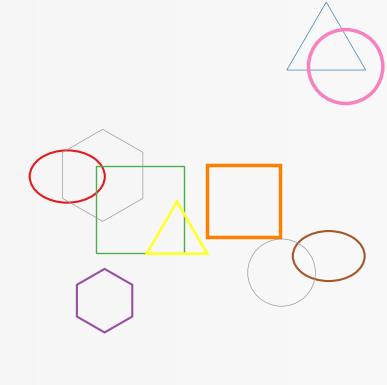[{"shape": "oval", "thickness": 1.5, "radius": 0.48, "center": [0.174, 0.541]}, {"shape": "triangle", "thickness": 0.5, "radius": 0.59, "center": [0.842, 0.877]}, {"shape": "square", "thickness": 1, "radius": 0.57, "center": [0.362, 0.456]}, {"shape": "hexagon", "thickness": 1.5, "radius": 0.41, "center": [0.27, 0.219]}, {"shape": "square", "thickness": 2.5, "radius": 0.47, "center": [0.629, 0.479]}, {"shape": "triangle", "thickness": 2, "radius": 0.45, "center": [0.457, 0.386]}, {"shape": "oval", "thickness": 1.5, "radius": 0.46, "center": [0.848, 0.335]}, {"shape": "circle", "thickness": 2.5, "radius": 0.48, "center": [0.892, 0.827]}, {"shape": "hexagon", "thickness": 0.5, "radius": 0.6, "center": [0.265, 0.545]}, {"shape": "circle", "thickness": 0.5, "radius": 0.44, "center": [0.727, 0.292]}]